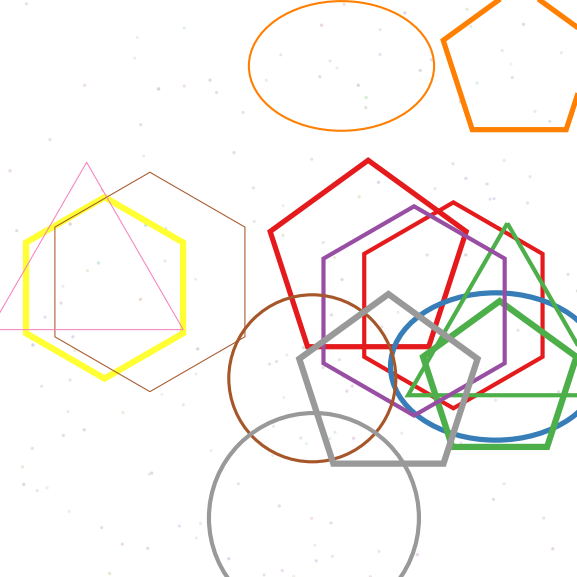[{"shape": "hexagon", "thickness": 2, "radius": 0.89, "center": [0.785, 0.47]}, {"shape": "pentagon", "thickness": 2.5, "radius": 0.89, "center": [0.638, 0.543]}, {"shape": "oval", "thickness": 2.5, "radius": 0.91, "center": [0.858, 0.365]}, {"shape": "triangle", "thickness": 2, "radius": 0.99, "center": [0.879, 0.414]}, {"shape": "pentagon", "thickness": 3, "radius": 0.7, "center": [0.865, 0.338]}, {"shape": "hexagon", "thickness": 2, "radius": 0.91, "center": [0.717, 0.461]}, {"shape": "pentagon", "thickness": 2.5, "radius": 0.69, "center": [0.899, 0.887]}, {"shape": "oval", "thickness": 1, "radius": 0.8, "center": [0.591, 0.885]}, {"shape": "hexagon", "thickness": 3, "radius": 0.79, "center": [0.181, 0.501]}, {"shape": "circle", "thickness": 1.5, "radius": 0.72, "center": [0.541, 0.344]}, {"shape": "hexagon", "thickness": 0.5, "radius": 0.95, "center": [0.26, 0.511]}, {"shape": "triangle", "thickness": 0.5, "radius": 0.97, "center": [0.15, 0.525]}, {"shape": "circle", "thickness": 2, "radius": 0.91, "center": [0.544, 0.102]}, {"shape": "pentagon", "thickness": 3, "radius": 0.81, "center": [0.673, 0.328]}]